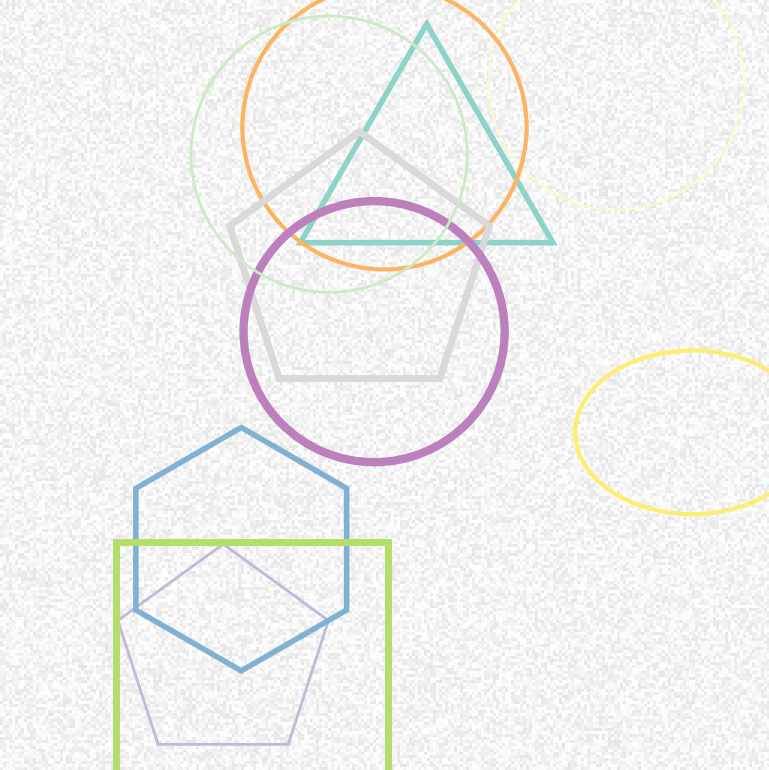[{"shape": "triangle", "thickness": 2, "radius": 0.95, "center": [0.554, 0.78]}, {"shape": "circle", "thickness": 0.5, "radius": 0.83, "center": [0.801, 0.894]}, {"shape": "pentagon", "thickness": 1, "radius": 0.72, "center": [0.29, 0.15]}, {"shape": "hexagon", "thickness": 2, "radius": 0.79, "center": [0.313, 0.287]}, {"shape": "circle", "thickness": 1.5, "radius": 0.92, "center": [0.499, 0.835]}, {"shape": "square", "thickness": 2.5, "radius": 0.88, "center": [0.327, 0.119]}, {"shape": "pentagon", "thickness": 2.5, "radius": 0.89, "center": [0.467, 0.652]}, {"shape": "circle", "thickness": 3, "radius": 0.85, "center": [0.486, 0.569]}, {"shape": "circle", "thickness": 1, "radius": 0.9, "center": [0.427, 0.8]}, {"shape": "oval", "thickness": 1.5, "radius": 0.76, "center": [0.899, 0.439]}]